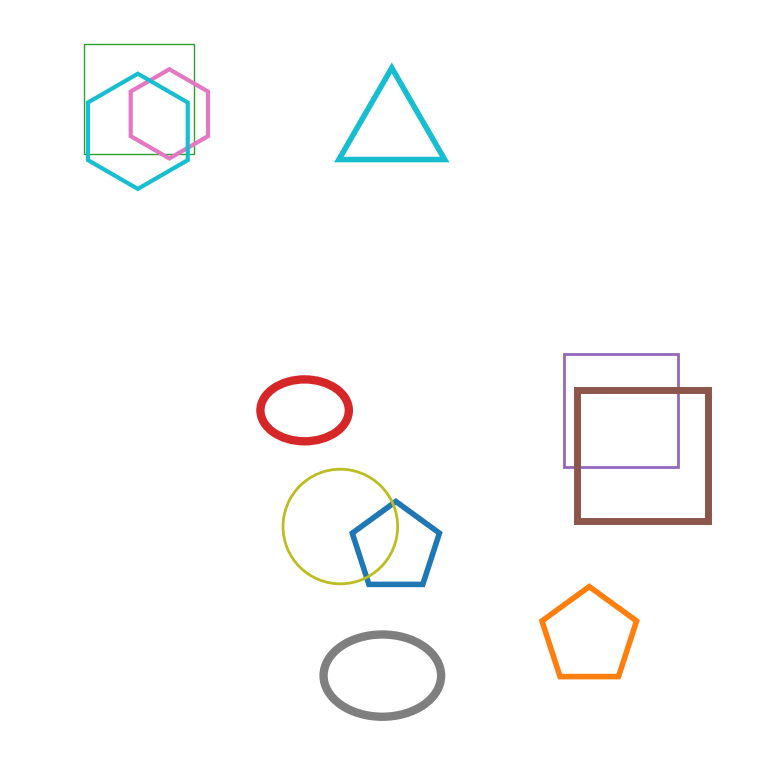[{"shape": "pentagon", "thickness": 2, "radius": 0.3, "center": [0.514, 0.289]}, {"shape": "pentagon", "thickness": 2, "radius": 0.32, "center": [0.765, 0.174]}, {"shape": "square", "thickness": 0.5, "radius": 0.36, "center": [0.18, 0.871]}, {"shape": "oval", "thickness": 3, "radius": 0.29, "center": [0.396, 0.467]}, {"shape": "square", "thickness": 1, "radius": 0.37, "center": [0.806, 0.467]}, {"shape": "square", "thickness": 2.5, "radius": 0.42, "center": [0.834, 0.408]}, {"shape": "hexagon", "thickness": 1.5, "radius": 0.29, "center": [0.22, 0.852]}, {"shape": "oval", "thickness": 3, "radius": 0.38, "center": [0.497, 0.123]}, {"shape": "circle", "thickness": 1, "radius": 0.37, "center": [0.442, 0.316]}, {"shape": "hexagon", "thickness": 1.5, "radius": 0.37, "center": [0.179, 0.829]}, {"shape": "triangle", "thickness": 2, "radius": 0.4, "center": [0.509, 0.832]}]